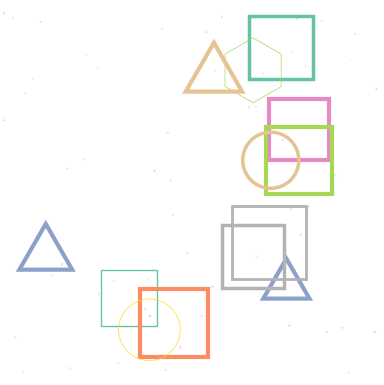[{"shape": "square", "thickness": 2.5, "radius": 0.41, "center": [0.73, 0.876]}, {"shape": "square", "thickness": 1, "radius": 0.36, "center": [0.335, 0.227]}, {"shape": "square", "thickness": 3, "radius": 0.44, "center": [0.453, 0.161]}, {"shape": "triangle", "thickness": 3, "radius": 0.4, "center": [0.119, 0.339]}, {"shape": "triangle", "thickness": 3, "radius": 0.35, "center": [0.744, 0.259]}, {"shape": "square", "thickness": 3, "radius": 0.39, "center": [0.777, 0.664]}, {"shape": "square", "thickness": 3, "radius": 0.43, "center": [0.777, 0.582]}, {"shape": "hexagon", "thickness": 0.5, "radius": 0.42, "center": [0.657, 0.817]}, {"shape": "circle", "thickness": 0.5, "radius": 0.4, "center": [0.388, 0.143]}, {"shape": "circle", "thickness": 2.5, "radius": 0.36, "center": [0.703, 0.584]}, {"shape": "triangle", "thickness": 3, "radius": 0.42, "center": [0.556, 0.804]}, {"shape": "square", "thickness": 2.5, "radius": 0.4, "center": [0.657, 0.334]}, {"shape": "square", "thickness": 2, "radius": 0.48, "center": [0.699, 0.37]}]